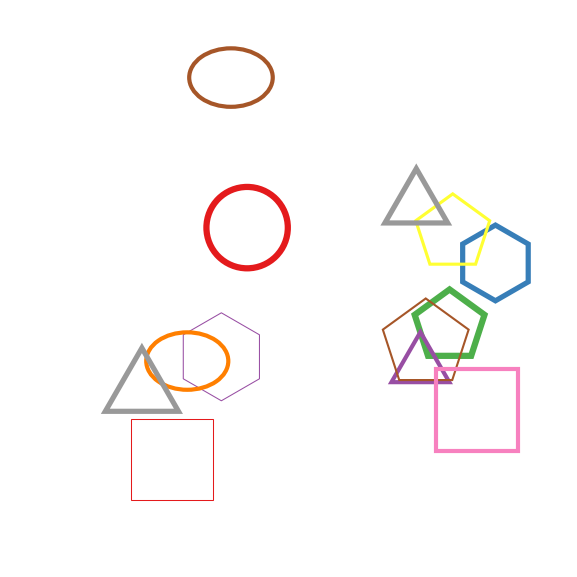[{"shape": "circle", "thickness": 3, "radius": 0.35, "center": [0.428, 0.605]}, {"shape": "square", "thickness": 0.5, "radius": 0.35, "center": [0.298, 0.203]}, {"shape": "hexagon", "thickness": 2.5, "radius": 0.33, "center": [0.858, 0.544]}, {"shape": "pentagon", "thickness": 3, "radius": 0.32, "center": [0.779, 0.434]}, {"shape": "hexagon", "thickness": 0.5, "radius": 0.38, "center": [0.383, 0.381]}, {"shape": "triangle", "thickness": 2, "radius": 0.29, "center": [0.728, 0.366]}, {"shape": "oval", "thickness": 2, "radius": 0.36, "center": [0.324, 0.374]}, {"shape": "pentagon", "thickness": 1.5, "radius": 0.34, "center": [0.784, 0.596]}, {"shape": "pentagon", "thickness": 1, "radius": 0.39, "center": [0.737, 0.404]}, {"shape": "oval", "thickness": 2, "radius": 0.36, "center": [0.4, 0.865]}, {"shape": "square", "thickness": 2, "radius": 0.35, "center": [0.826, 0.289]}, {"shape": "triangle", "thickness": 2.5, "radius": 0.31, "center": [0.721, 0.644]}, {"shape": "triangle", "thickness": 2.5, "radius": 0.37, "center": [0.246, 0.323]}]